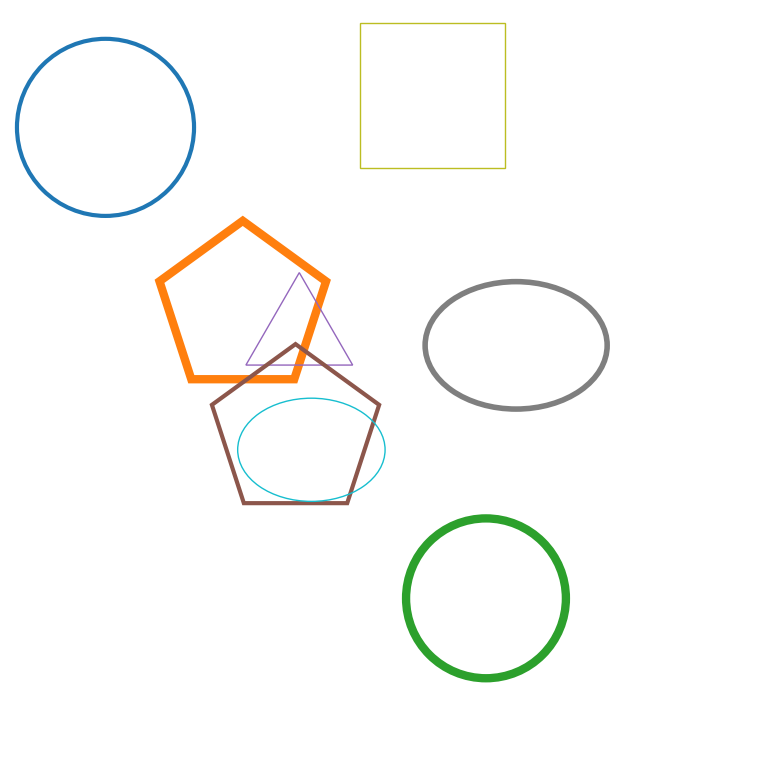[{"shape": "circle", "thickness": 1.5, "radius": 0.57, "center": [0.137, 0.835]}, {"shape": "pentagon", "thickness": 3, "radius": 0.57, "center": [0.315, 0.6]}, {"shape": "circle", "thickness": 3, "radius": 0.52, "center": [0.631, 0.223]}, {"shape": "triangle", "thickness": 0.5, "radius": 0.4, "center": [0.389, 0.566]}, {"shape": "pentagon", "thickness": 1.5, "radius": 0.57, "center": [0.384, 0.439]}, {"shape": "oval", "thickness": 2, "radius": 0.59, "center": [0.67, 0.551]}, {"shape": "square", "thickness": 0.5, "radius": 0.47, "center": [0.561, 0.875]}, {"shape": "oval", "thickness": 0.5, "radius": 0.48, "center": [0.404, 0.416]}]